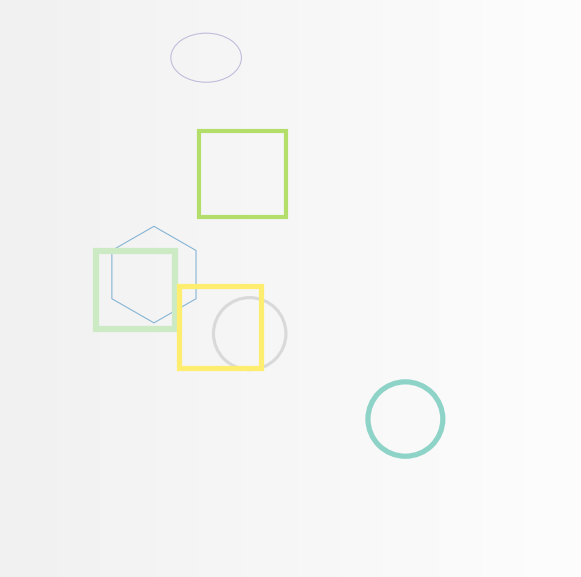[{"shape": "circle", "thickness": 2.5, "radius": 0.32, "center": [0.697, 0.274]}, {"shape": "oval", "thickness": 0.5, "radius": 0.3, "center": [0.355, 0.899]}, {"shape": "hexagon", "thickness": 0.5, "radius": 0.42, "center": [0.265, 0.524]}, {"shape": "square", "thickness": 2, "radius": 0.37, "center": [0.418, 0.697]}, {"shape": "circle", "thickness": 1.5, "radius": 0.31, "center": [0.43, 0.421]}, {"shape": "square", "thickness": 3, "radius": 0.34, "center": [0.234, 0.497]}, {"shape": "square", "thickness": 2.5, "radius": 0.36, "center": [0.378, 0.432]}]